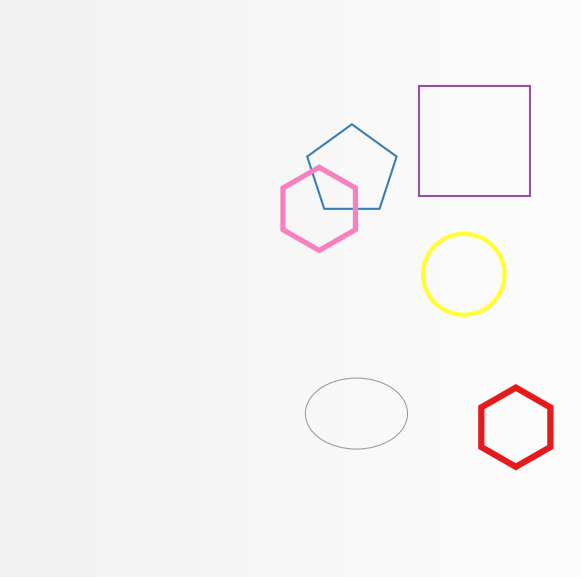[{"shape": "hexagon", "thickness": 3, "radius": 0.34, "center": [0.887, 0.259]}, {"shape": "pentagon", "thickness": 1, "radius": 0.4, "center": [0.605, 0.703]}, {"shape": "square", "thickness": 1, "radius": 0.48, "center": [0.816, 0.754]}, {"shape": "circle", "thickness": 2, "radius": 0.35, "center": [0.798, 0.524]}, {"shape": "hexagon", "thickness": 2.5, "radius": 0.36, "center": [0.549, 0.638]}, {"shape": "oval", "thickness": 0.5, "radius": 0.44, "center": [0.613, 0.283]}]